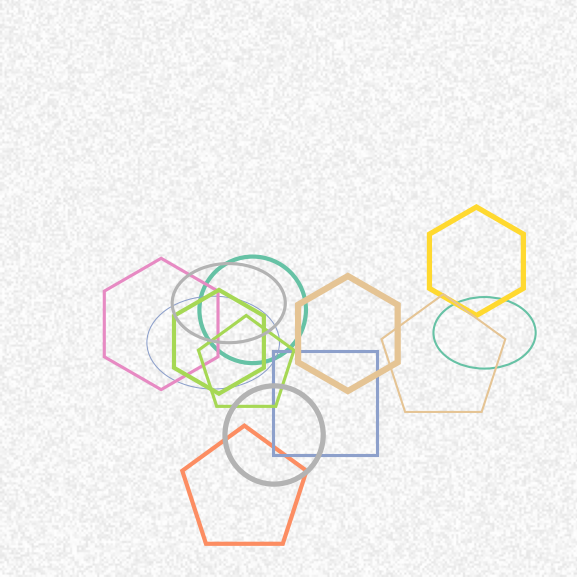[{"shape": "circle", "thickness": 2, "radius": 0.46, "center": [0.438, 0.463]}, {"shape": "oval", "thickness": 1, "radius": 0.44, "center": [0.839, 0.423]}, {"shape": "pentagon", "thickness": 2, "radius": 0.57, "center": [0.423, 0.149]}, {"shape": "square", "thickness": 1.5, "radius": 0.45, "center": [0.563, 0.301]}, {"shape": "oval", "thickness": 0.5, "radius": 0.57, "center": [0.369, 0.406]}, {"shape": "hexagon", "thickness": 1.5, "radius": 0.57, "center": [0.279, 0.438]}, {"shape": "hexagon", "thickness": 2, "radius": 0.45, "center": [0.379, 0.407]}, {"shape": "pentagon", "thickness": 1.5, "radius": 0.43, "center": [0.426, 0.366]}, {"shape": "hexagon", "thickness": 2.5, "radius": 0.47, "center": [0.825, 0.547]}, {"shape": "pentagon", "thickness": 1, "radius": 0.56, "center": [0.768, 0.377]}, {"shape": "hexagon", "thickness": 3, "radius": 0.5, "center": [0.602, 0.422]}, {"shape": "oval", "thickness": 1.5, "radius": 0.49, "center": [0.396, 0.474]}, {"shape": "circle", "thickness": 2.5, "radius": 0.43, "center": [0.475, 0.246]}]